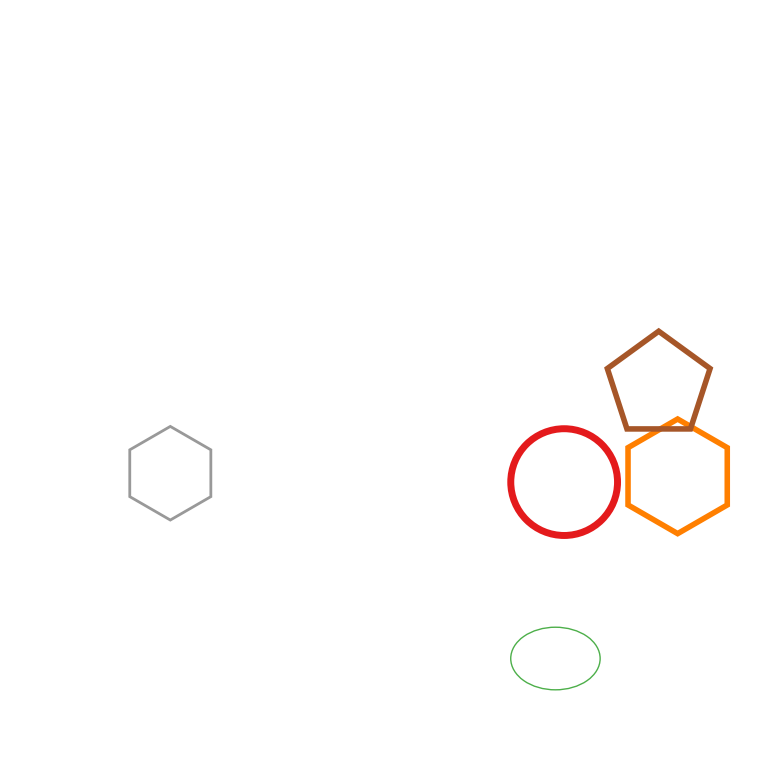[{"shape": "circle", "thickness": 2.5, "radius": 0.35, "center": [0.733, 0.374]}, {"shape": "oval", "thickness": 0.5, "radius": 0.29, "center": [0.721, 0.145]}, {"shape": "hexagon", "thickness": 2, "radius": 0.37, "center": [0.88, 0.381]}, {"shape": "pentagon", "thickness": 2, "radius": 0.35, "center": [0.855, 0.5]}, {"shape": "hexagon", "thickness": 1, "radius": 0.3, "center": [0.221, 0.385]}]